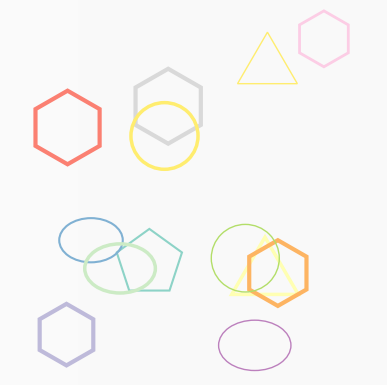[{"shape": "pentagon", "thickness": 1.5, "radius": 0.44, "center": [0.385, 0.317]}, {"shape": "triangle", "thickness": 2.5, "radius": 0.5, "center": [0.684, 0.285]}, {"shape": "hexagon", "thickness": 3, "radius": 0.4, "center": [0.172, 0.131]}, {"shape": "hexagon", "thickness": 3, "radius": 0.48, "center": [0.174, 0.669]}, {"shape": "oval", "thickness": 1.5, "radius": 0.41, "center": [0.235, 0.376]}, {"shape": "hexagon", "thickness": 3, "radius": 0.43, "center": [0.717, 0.291]}, {"shape": "circle", "thickness": 1, "radius": 0.44, "center": [0.633, 0.329]}, {"shape": "hexagon", "thickness": 2, "radius": 0.36, "center": [0.836, 0.899]}, {"shape": "hexagon", "thickness": 3, "radius": 0.49, "center": [0.434, 0.724]}, {"shape": "oval", "thickness": 1, "radius": 0.47, "center": [0.657, 0.103]}, {"shape": "oval", "thickness": 2.5, "radius": 0.46, "center": [0.31, 0.303]}, {"shape": "triangle", "thickness": 1, "radius": 0.45, "center": [0.69, 0.827]}, {"shape": "circle", "thickness": 2.5, "radius": 0.43, "center": [0.424, 0.647]}]